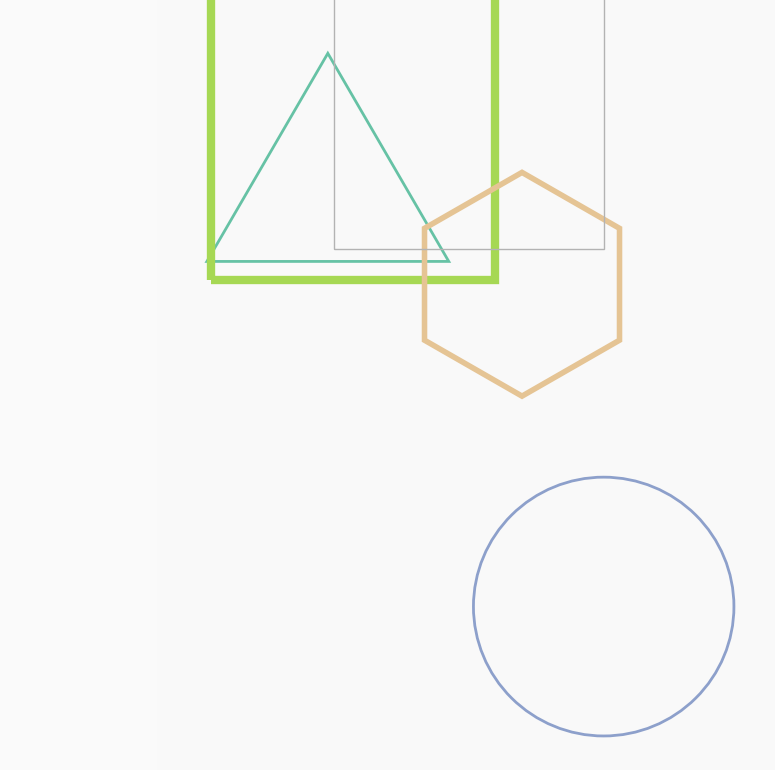[{"shape": "triangle", "thickness": 1, "radius": 0.9, "center": [0.423, 0.751]}, {"shape": "circle", "thickness": 1, "radius": 0.84, "center": [0.779, 0.212]}, {"shape": "square", "thickness": 3, "radius": 0.91, "center": [0.456, 0.82]}, {"shape": "hexagon", "thickness": 2, "radius": 0.73, "center": [0.674, 0.631]}, {"shape": "square", "thickness": 0.5, "radius": 0.87, "center": [0.605, 0.851]}]